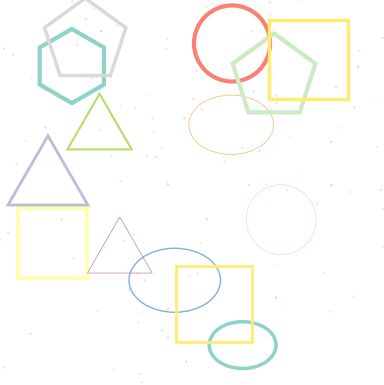[{"shape": "oval", "thickness": 2.5, "radius": 0.43, "center": [0.63, 0.104]}, {"shape": "hexagon", "thickness": 3, "radius": 0.48, "center": [0.187, 0.828]}, {"shape": "square", "thickness": 3, "radius": 0.45, "center": [0.136, 0.369]}, {"shape": "triangle", "thickness": 2, "radius": 0.6, "center": [0.125, 0.527]}, {"shape": "circle", "thickness": 3, "radius": 0.49, "center": [0.603, 0.887]}, {"shape": "oval", "thickness": 1, "radius": 0.59, "center": [0.454, 0.272]}, {"shape": "oval", "thickness": 0.5, "radius": 0.55, "center": [0.6, 0.676]}, {"shape": "triangle", "thickness": 1.5, "radius": 0.48, "center": [0.259, 0.66]}, {"shape": "circle", "thickness": 0.5, "radius": 0.45, "center": [0.73, 0.43]}, {"shape": "pentagon", "thickness": 2.5, "radius": 0.56, "center": [0.221, 0.894]}, {"shape": "triangle", "thickness": 0.5, "radius": 0.49, "center": [0.311, 0.339]}, {"shape": "pentagon", "thickness": 3, "radius": 0.57, "center": [0.712, 0.8]}, {"shape": "square", "thickness": 2, "radius": 0.49, "center": [0.556, 0.21]}, {"shape": "square", "thickness": 2.5, "radius": 0.51, "center": [0.801, 0.846]}]